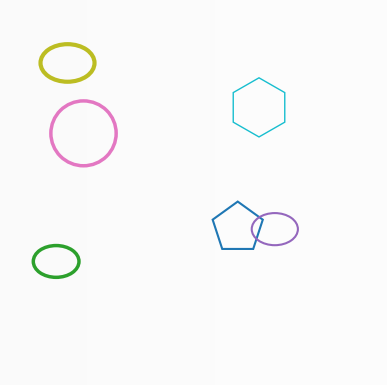[{"shape": "pentagon", "thickness": 1.5, "radius": 0.34, "center": [0.613, 0.408]}, {"shape": "oval", "thickness": 2.5, "radius": 0.29, "center": [0.145, 0.321]}, {"shape": "oval", "thickness": 1.5, "radius": 0.3, "center": [0.709, 0.405]}, {"shape": "circle", "thickness": 2.5, "radius": 0.42, "center": [0.216, 0.654]}, {"shape": "oval", "thickness": 3, "radius": 0.35, "center": [0.174, 0.836]}, {"shape": "hexagon", "thickness": 1, "radius": 0.38, "center": [0.668, 0.721]}]